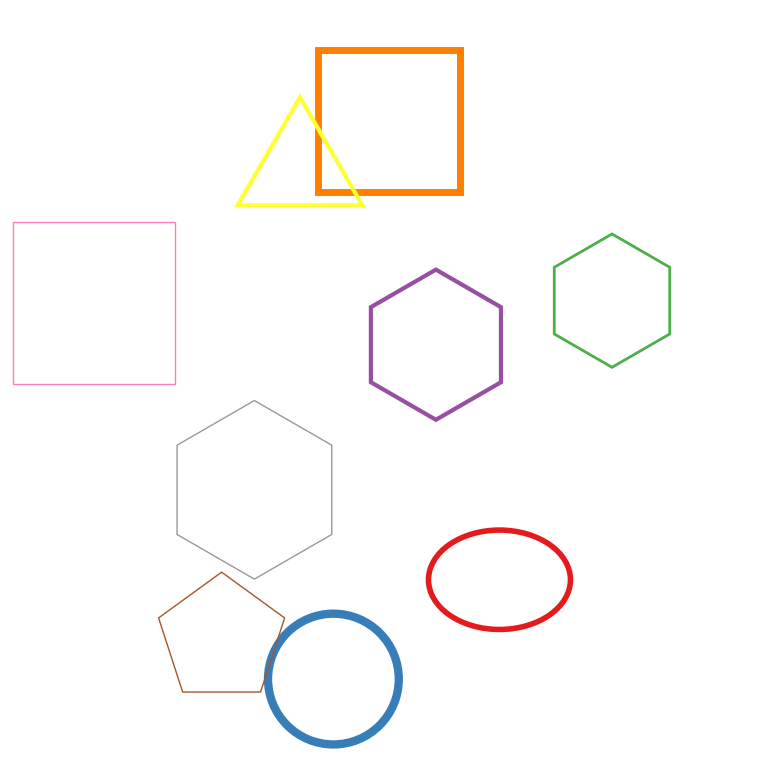[{"shape": "oval", "thickness": 2, "radius": 0.46, "center": [0.649, 0.247]}, {"shape": "circle", "thickness": 3, "radius": 0.42, "center": [0.433, 0.118]}, {"shape": "hexagon", "thickness": 1, "radius": 0.43, "center": [0.795, 0.61]}, {"shape": "hexagon", "thickness": 1.5, "radius": 0.49, "center": [0.566, 0.552]}, {"shape": "square", "thickness": 2.5, "radius": 0.46, "center": [0.505, 0.843]}, {"shape": "triangle", "thickness": 1.5, "radius": 0.47, "center": [0.39, 0.78]}, {"shape": "pentagon", "thickness": 0.5, "radius": 0.43, "center": [0.288, 0.171]}, {"shape": "square", "thickness": 0.5, "radius": 0.53, "center": [0.122, 0.607]}, {"shape": "hexagon", "thickness": 0.5, "radius": 0.58, "center": [0.33, 0.364]}]